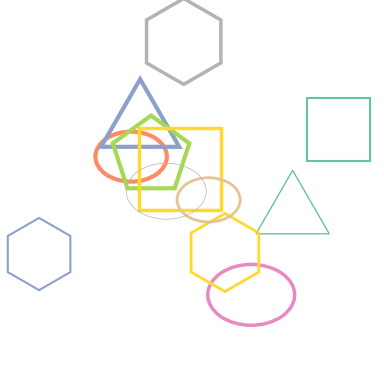[{"shape": "square", "thickness": 1.5, "radius": 0.41, "center": [0.88, 0.664]}, {"shape": "triangle", "thickness": 1, "radius": 0.55, "center": [0.76, 0.448]}, {"shape": "oval", "thickness": 3, "radius": 0.46, "center": [0.341, 0.593]}, {"shape": "triangle", "thickness": 3, "radius": 0.59, "center": [0.364, 0.677]}, {"shape": "hexagon", "thickness": 1.5, "radius": 0.47, "center": [0.101, 0.34]}, {"shape": "oval", "thickness": 2.5, "radius": 0.56, "center": [0.653, 0.234]}, {"shape": "pentagon", "thickness": 3, "radius": 0.52, "center": [0.392, 0.595]}, {"shape": "square", "thickness": 2.5, "radius": 0.53, "center": [0.467, 0.561]}, {"shape": "hexagon", "thickness": 2, "radius": 0.51, "center": [0.584, 0.344]}, {"shape": "oval", "thickness": 2, "radius": 0.41, "center": [0.542, 0.481]}, {"shape": "hexagon", "thickness": 2.5, "radius": 0.56, "center": [0.477, 0.892]}, {"shape": "oval", "thickness": 0.5, "radius": 0.52, "center": [0.432, 0.503]}]